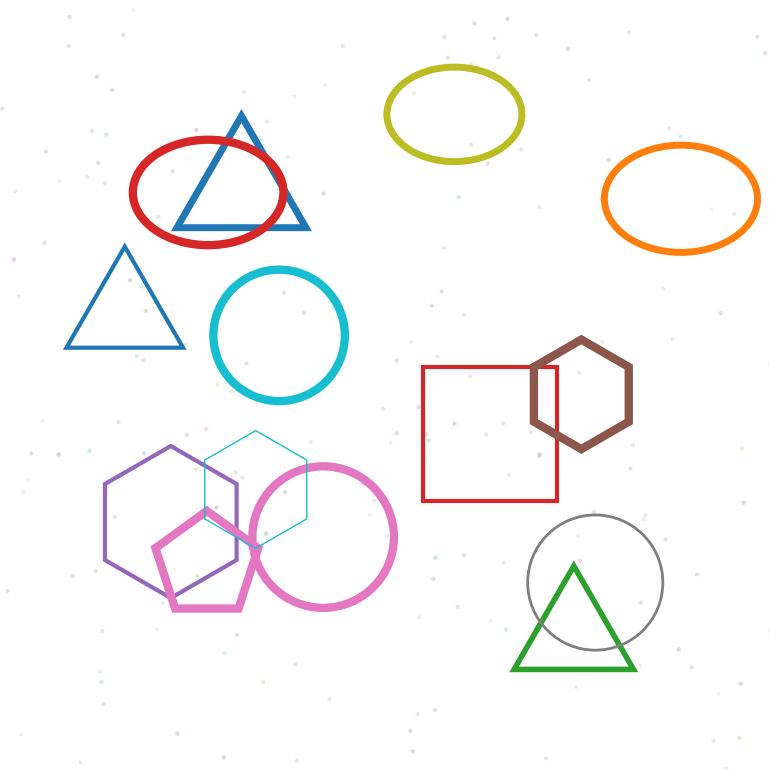[{"shape": "triangle", "thickness": 2.5, "radius": 0.48, "center": [0.314, 0.753]}, {"shape": "triangle", "thickness": 1.5, "radius": 0.44, "center": [0.162, 0.592]}, {"shape": "oval", "thickness": 2.5, "radius": 0.5, "center": [0.884, 0.742]}, {"shape": "triangle", "thickness": 2, "radius": 0.45, "center": [0.745, 0.175]}, {"shape": "square", "thickness": 1.5, "radius": 0.44, "center": [0.636, 0.437]}, {"shape": "oval", "thickness": 3, "radius": 0.49, "center": [0.27, 0.75]}, {"shape": "hexagon", "thickness": 1.5, "radius": 0.49, "center": [0.222, 0.322]}, {"shape": "hexagon", "thickness": 3, "radius": 0.36, "center": [0.755, 0.488]}, {"shape": "pentagon", "thickness": 3, "radius": 0.35, "center": [0.269, 0.266]}, {"shape": "circle", "thickness": 3, "radius": 0.46, "center": [0.42, 0.302]}, {"shape": "circle", "thickness": 1, "radius": 0.44, "center": [0.773, 0.243]}, {"shape": "oval", "thickness": 2.5, "radius": 0.44, "center": [0.59, 0.851]}, {"shape": "circle", "thickness": 3, "radius": 0.43, "center": [0.362, 0.564]}, {"shape": "hexagon", "thickness": 0.5, "radius": 0.38, "center": [0.332, 0.364]}]